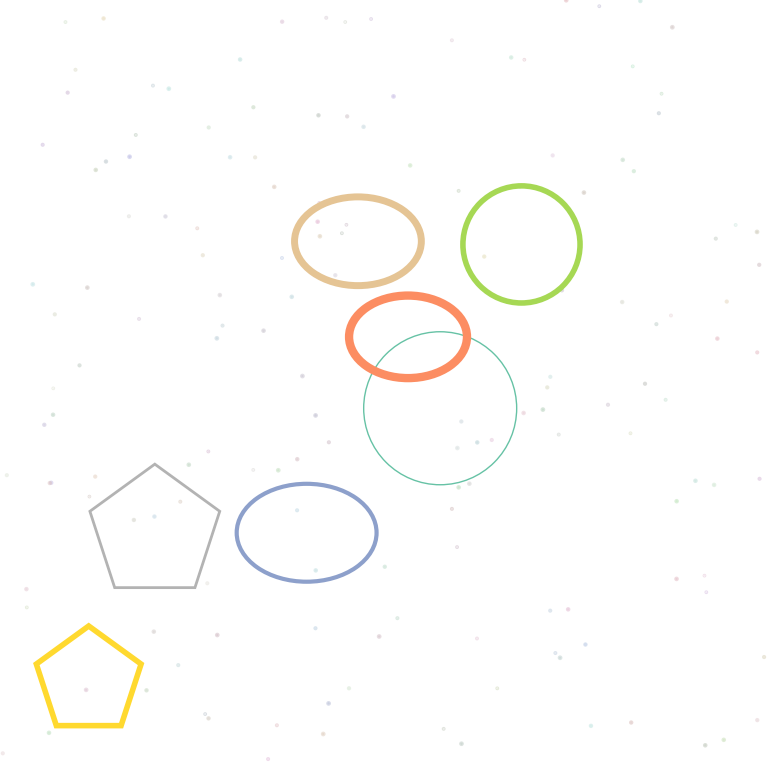[{"shape": "circle", "thickness": 0.5, "radius": 0.5, "center": [0.572, 0.47]}, {"shape": "oval", "thickness": 3, "radius": 0.38, "center": [0.53, 0.563]}, {"shape": "oval", "thickness": 1.5, "radius": 0.45, "center": [0.398, 0.308]}, {"shape": "circle", "thickness": 2, "radius": 0.38, "center": [0.677, 0.683]}, {"shape": "pentagon", "thickness": 2, "radius": 0.36, "center": [0.115, 0.115]}, {"shape": "oval", "thickness": 2.5, "radius": 0.41, "center": [0.465, 0.687]}, {"shape": "pentagon", "thickness": 1, "radius": 0.44, "center": [0.201, 0.309]}]